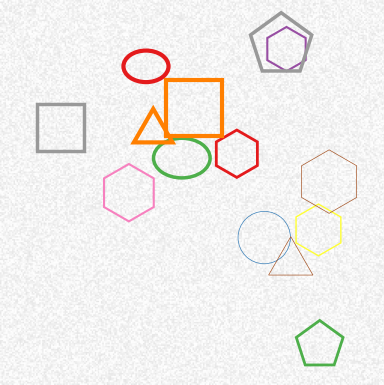[{"shape": "hexagon", "thickness": 2, "radius": 0.31, "center": [0.615, 0.601]}, {"shape": "oval", "thickness": 3, "radius": 0.29, "center": [0.379, 0.828]}, {"shape": "circle", "thickness": 0.5, "radius": 0.34, "center": [0.686, 0.383]}, {"shape": "pentagon", "thickness": 2, "radius": 0.32, "center": [0.83, 0.104]}, {"shape": "oval", "thickness": 2.5, "radius": 0.37, "center": [0.472, 0.589]}, {"shape": "hexagon", "thickness": 1.5, "radius": 0.29, "center": [0.744, 0.872]}, {"shape": "triangle", "thickness": 3, "radius": 0.29, "center": [0.398, 0.659]}, {"shape": "square", "thickness": 3, "radius": 0.36, "center": [0.505, 0.719]}, {"shape": "hexagon", "thickness": 1, "radius": 0.34, "center": [0.827, 0.403]}, {"shape": "hexagon", "thickness": 0.5, "radius": 0.41, "center": [0.855, 0.528]}, {"shape": "triangle", "thickness": 0.5, "radius": 0.33, "center": [0.755, 0.319]}, {"shape": "hexagon", "thickness": 1.5, "radius": 0.37, "center": [0.335, 0.5]}, {"shape": "square", "thickness": 2.5, "radius": 0.31, "center": [0.157, 0.669]}, {"shape": "pentagon", "thickness": 2.5, "radius": 0.42, "center": [0.73, 0.883]}]